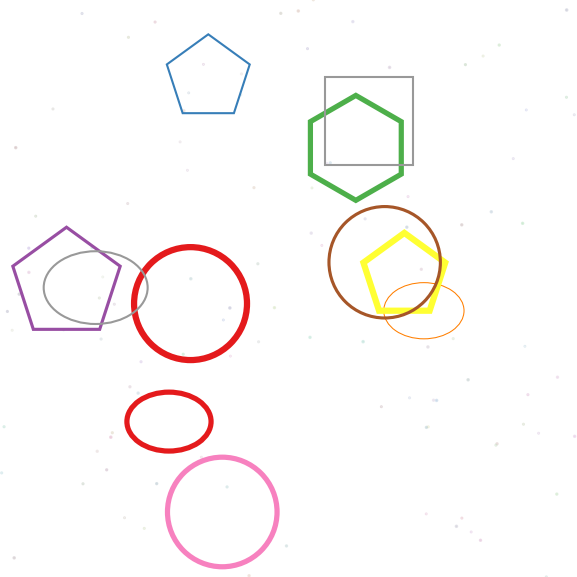[{"shape": "oval", "thickness": 2.5, "radius": 0.36, "center": [0.293, 0.269]}, {"shape": "circle", "thickness": 3, "radius": 0.49, "center": [0.33, 0.473]}, {"shape": "pentagon", "thickness": 1, "radius": 0.38, "center": [0.361, 0.864]}, {"shape": "hexagon", "thickness": 2.5, "radius": 0.45, "center": [0.616, 0.743]}, {"shape": "pentagon", "thickness": 1.5, "radius": 0.49, "center": [0.115, 0.508]}, {"shape": "oval", "thickness": 0.5, "radius": 0.35, "center": [0.734, 0.461]}, {"shape": "pentagon", "thickness": 3, "radius": 0.37, "center": [0.7, 0.521]}, {"shape": "circle", "thickness": 1.5, "radius": 0.48, "center": [0.666, 0.545]}, {"shape": "circle", "thickness": 2.5, "radius": 0.47, "center": [0.385, 0.113]}, {"shape": "square", "thickness": 1, "radius": 0.38, "center": [0.64, 0.789]}, {"shape": "oval", "thickness": 1, "radius": 0.45, "center": [0.166, 0.501]}]